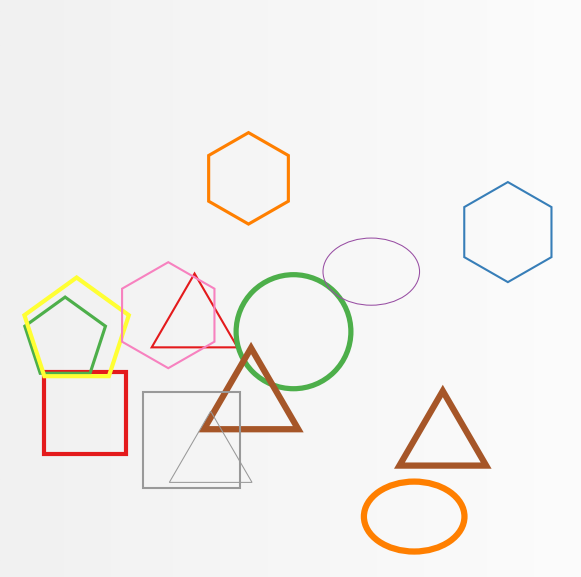[{"shape": "triangle", "thickness": 1, "radius": 0.43, "center": [0.335, 0.44]}, {"shape": "square", "thickness": 2, "radius": 0.35, "center": [0.147, 0.284]}, {"shape": "hexagon", "thickness": 1, "radius": 0.43, "center": [0.874, 0.597]}, {"shape": "pentagon", "thickness": 1.5, "radius": 0.36, "center": [0.112, 0.412]}, {"shape": "circle", "thickness": 2.5, "radius": 0.49, "center": [0.505, 0.425]}, {"shape": "oval", "thickness": 0.5, "radius": 0.42, "center": [0.639, 0.529]}, {"shape": "oval", "thickness": 3, "radius": 0.43, "center": [0.713, 0.105]}, {"shape": "hexagon", "thickness": 1.5, "radius": 0.4, "center": [0.428, 0.69]}, {"shape": "pentagon", "thickness": 2, "radius": 0.47, "center": [0.132, 0.424]}, {"shape": "triangle", "thickness": 3, "radius": 0.43, "center": [0.762, 0.236]}, {"shape": "triangle", "thickness": 3, "radius": 0.47, "center": [0.432, 0.303]}, {"shape": "hexagon", "thickness": 1, "radius": 0.46, "center": [0.289, 0.453]}, {"shape": "square", "thickness": 1, "radius": 0.41, "center": [0.329, 0.237]}, {"shape": "triangle", "thickness": 0.5, "radius": 0.41, "center": [0.362, 0.205]}]